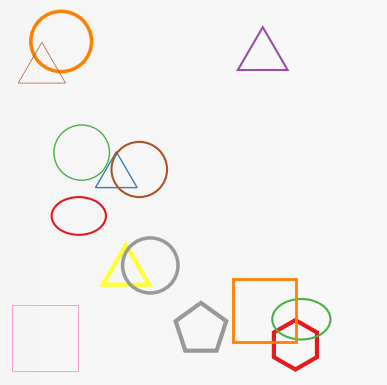[{"shape": "hexagon", "thickness": 3, "radius": 0.32, "center": [0.762, 0.104]}, {"shape": "oval", "thickness": 1.5, "radius": 0.35, "center": [0.203, 0.439]}, {"shape": "triangle", "thickness": 1, "radius": 0.31, "center": [0.3, 0.544]}, {"shape": "oval", "thickness": 1.5, "radius": 0.38, "center": [0.778, 0.171]}, {"shape": "circle", "thickness": 1, "radius": 0.36, "center": [0.211, 0.604]}, {"shape": "triangle", "thickness": 1.5, "radius": 0.37, "center": [0.678, 0.855]}, {"shape": "square", "thickness": 2, "radius": 0.41, "center": [0.682, 0.194]}, {"shape": "circle", "thickness": 2.5, "radius": 0.39, "center": [0.158, 0.892]}, {"shape": "triangle", "thickness": 3, "radius": 0.34, "center": [0.325, 0.295]}, {"shape": "circle", "thickness": 1.5, "radius": 0.36, "center": [0.359, 0.56]}, {"shape": "triangle", "thickness": 0.5, "radius": 0.35, "center": [0.108, 0.819]}, {"shape": "square", "thickness": 0.5, "radius": 0.43, "center": [0.117, 0.123]}, {"shape": "pentagon", "thickness": 3, "radius": 0.34, "center": [0.519, 0.145]}, {"shape": "circle", "thickness": 2.5, "radius": 0.36, "center": [0.388, 0.311]}]